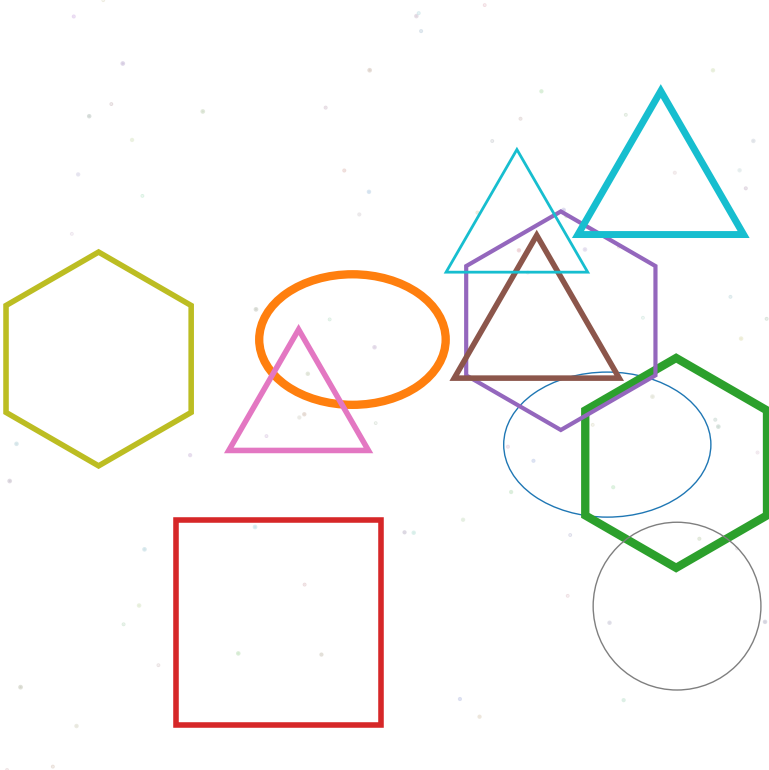[{"shape": "oval", "thickness": 0.5, "radius": 0.67, "center": [0.789, 0.423]}, {"shape": "oval", "thickness": 3, "radius": 0.61, "center": [0.458, 0.559]}, {"shape": "hexagon", "thickness": 3, "radius": 0.68, "center": [0.878, 0.399]}, {"shape": "square", "thickness": 2, "radius": 0.66, "center": [0.362, 0.192]}, {"shape": "hexagon", "thickness": 1.5, "radius": 0.71, "center": [0.728, 0.583]}, {"shape": "triangle", "thickness": 2, "radius": 0.62, "center": [0.697, 0.571]}, {"shape": "triangle", "thickness": 2, "radius": 0.52, "center": [0.388, 0.467]}, {"shape": "circle", "thickness": 0.5, "radius": 0.54, "center": [0.879, 0.213]}, {"shape": "hexagon", "thickness": 2, "radius": 0.69, "center": [0.128, 0.534]}, {"shape": "triangle", "thickness": 2.5, "radius": 0.62, "center": [0.858, 0.758]}, {"shape": "triangle", "thickness": 1, "radius": 0.53, "center": [0.671, 0.7]}]